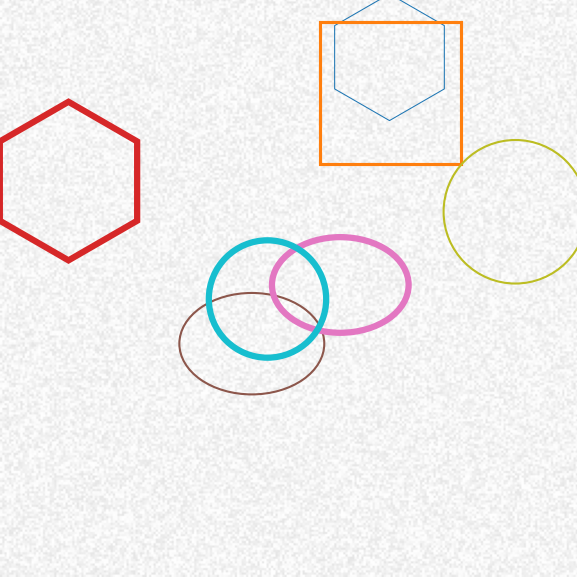[{"shape": "hexagon", "thickness": 0.5, "radius": 0.55, "center": [0.674, 0.9]}, {"shape": "square", "thickness": 1.5, "radius": 0.61, "center": [0.676, 0.838]}, {"shape": "hexagon", "thickness": 3, "radius": 0.69, "center": [0.119, 0.686]}, {"shape": "oval", "thickness": 1, "radius": 0.63, "center": [0.436, 0.404]}, {"shape": "oval", "thickness": 3, "radius": 0.59, "center": [0.589, 0.506]}, {"shape": "circle", "thickness": 1, "radius": 0.62, "center": [0.892, 0.632]}, {"shape": "circle", "thickness": 3, "radius": 0.51, "center": [0.463, 0.481]}]